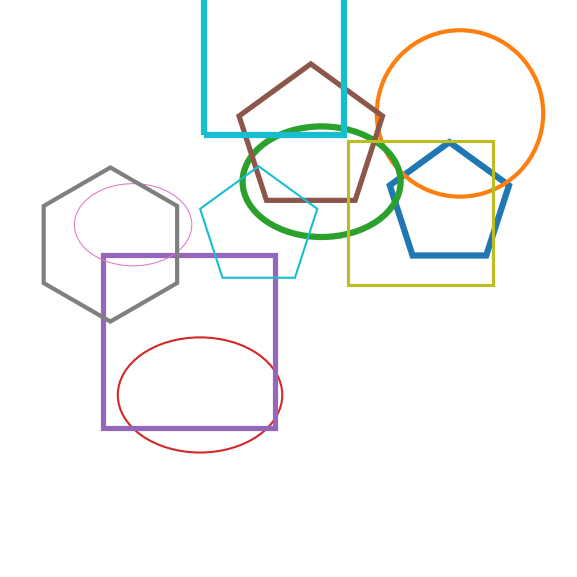[{"shape": "pentagon", "thickness": 3, "radius": 0.54, "center": [0.778, 0.645]}, {"shape": "circle", "thickness": 2, "radius": 0.72, "center": [0.797, 0.803]}, {"shape": "oval", "thickness": 3, "radius": 0.68, "center": [0.557, 0.684]}, {"shape": "oval", "thickness": 1, "radius": 0.71, "center": [0.346, 0.315]}, {"shape": "square", "thickness": 2.5, "radius": 0.75, "center": [0.327, 0.408]}, {"shape": "pentagon", "thickness": 2.5, "radius": 0.65, "center": [0.538, 0.758]}, {"shape": "oval", "thickness": 0.5, "radius": 0.51, "center": [0.23, 0.61]}, {"shape": "hexagon", "thickness": 2, "radius": 0.67, "center": [0.191, 0.576]}, {"shape": "square", "thickness": 1.5, "radius": 0.63, "center": [0.728, 0.63]}, {"shape": "square", "thickness": 3, "radius": 0.61, "center": [0.475, 0.887]}, {"shape": "pentagon", "thickness": 1, "radius": 0.53, "center": [0.448, 0.604]}]